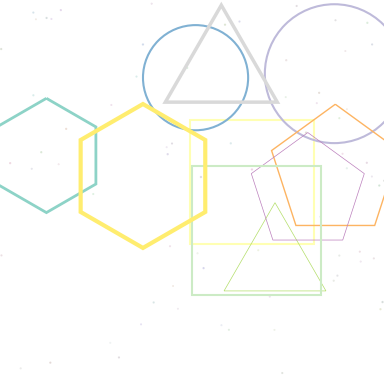[{"shape": "hexagon", "thickness": 2, "radius": 0.74, "center": [0.121, 0.596]}, {"shape": "square", "thickness": 1.5, "radius": 0.81, "center": [0.655, 0.528]}, {"shape": "circle", "thickness": 1.5, "radius": 0.9, "center": [0.868, 0.809]}, {"shape": "circle", "thickness": 1.5, "radius": 0.68, "center": [0.508, 0.798]}, {"shape": "pentagon", "thickness": 1, "radius": 0.87, "center": [0.871, 0.555]}, {"shape": "triangle", "thickness": 0.5, "radius": 0.76, "center": [0.714, 0.321]}, {"shape": "triangle", "thickness": 2.5, "radius": 0.84, "center": [0.575, 0.819]}, {"shape": "pentagon", "thickness": 0.5, "radius": 0.77, "center": [0.799, 0.501]}, {"shape": "square", "thickness": 1.5, "radius": 0.84, "center": [0.666, 0.402]}, {"shape": "hexagon", "thickness": 3, "radius": 0.93, "center": [0.371, 0.543]}]